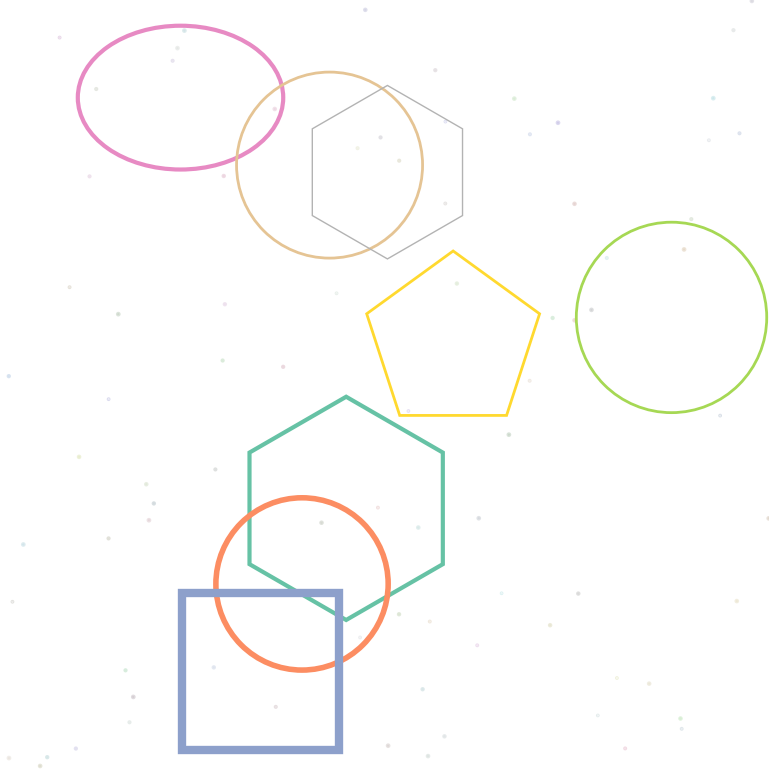[{"shape": "hexagon", "thickness": 1.5, "radius": 0.72, "center": [0.45, 0.34]}, {"shape": "circle", "thickness": 2, "radius": 0.56, "center": [0.392, 0.242]}, {"shape": "square", "thickness": 3, "radius": 0.51, "center": [0.338, 0.128]}, {"shape": "oval", "thickness": 1.5, "radius": 0.67, "center": [0.234, 0.873]}, {"shape": "circle", "thickness": 1, "radius": 0.62, "center": [0.872, 0.588]}, {"shape": "pentagon", "thickness": 1, "radius": 0.59, "center": [0.588, 0.556]}, {"shape": "circle", "thickness": 1, "radius": 0.6, "center": [0.428, 0.786]}, {"shape": "hexagon", "thickness": 0.5, "radius": 0.56, "center": [0.503, 0.776]}]